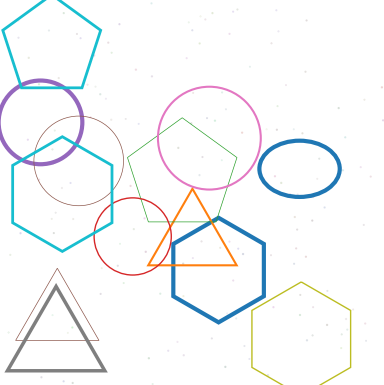[{"shape": "hexagon", "thickness": 3, "radius": 0.68, "center": [0.568, 0.298]}, {"shape": "oval", "thickness": 3, "radius": 0.52, "center": [0.778, 0.562]}, {"shape": "triangle", "thickness": 1.5, "radius": 0.66, "center": [0.5, 0.377]}, {"shape": "pentagon", "thickness": 0.5, "radius": 0.75, "center": [0.473, 0.545]}, {"shape": "circle", "thickness": 1, "radius": 0.5, "center": [0.345, 0.386]}, {"shape": "circle", "thickness": 3, "radius": 0.54, "center": [0.105, 0.682]}, {"shape": "circle", "thickness": 0.5, "radius": 0.58, "center": [0.204, 0.582]}, {"shape": "triangle", "thickness": 0.5, "radius": 0.63, "center": [0.149, 0.178]}, {"shape": "circle", "thickness": 1.5, "radius": 0.67, "center": [0.544, 0.641]}, {"shape": "triangle", "thickness": 2.5, "radius": 0.73, "center": [0.146, 0.11]}, {"shape": "hexagon", "thickness": 1, "radius": 0.74, "center": [0.783, 0.12]}, {"shape": "pentagon", "thickness": 2, "radius": 0.67, "center": [0.134, 0.88]}, {"shape": "hexagon", "thickness": 2, "radius": 0.74, "center": [0.162, 0.496]}]